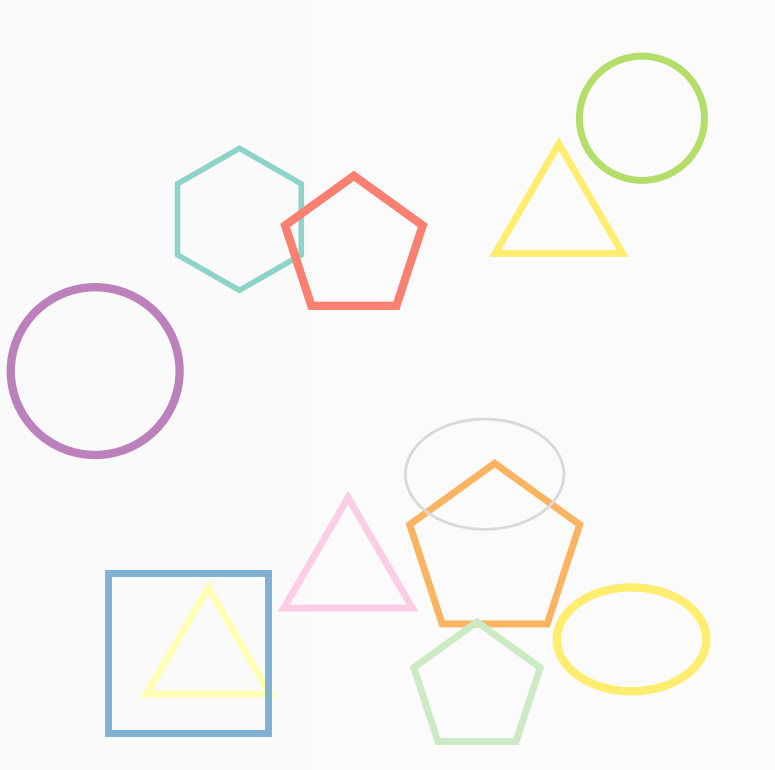[{"shape": "hexagon", "thickness": 2, "radius": 0.46, "center": [0.309, 0.715]}, {"shape": "triangle", "thickness": 2.5, "radius": 0.46, "center": [0.269, 0.145]}, {"shape": "pentagon", "thickness": 0.5, "radius": 0.48, "center": [0.455, 0.68]}, {"shape": "pentagon", "thickness": 3, "radius": 0.47, "center": [0.457, 0.678]}, {"shape": "square", "thickness": 2.5, "radius": 0.52, "center": [0.242, 0.152]}, {"shape": "pentagon", "thickness": 2.5, "radius": 0.58, "center": [0.638, 0.283]}, {"shape": "circle", "thickness": 2.5, "radius": 0.4, "center": [0.828, 0.846]}, {"shape": "triangle", "thickness": 2.5, "radius": 0.48, "center": [0.449, 0.258]}, {"shape": "oval", "thickness": 1, "radius": 0.51, "center": [0.625, 0.384]}, {"shape": "circle", "thickness": 3, "radius": 0.54, "center": [0.123, 0.518]}, {"shape": "pentagon", "thickness": 2.5, "radius": 0.43, "center": [0.615, 0.106]}, {"shape": "triangle", "thickness": 2.5, "radius": 0.47, "center": [0.721, 0.718]}, {"shape": "oval", "thickness": 3, "radius": 0.48, "center": [0.815, 0.17]}]